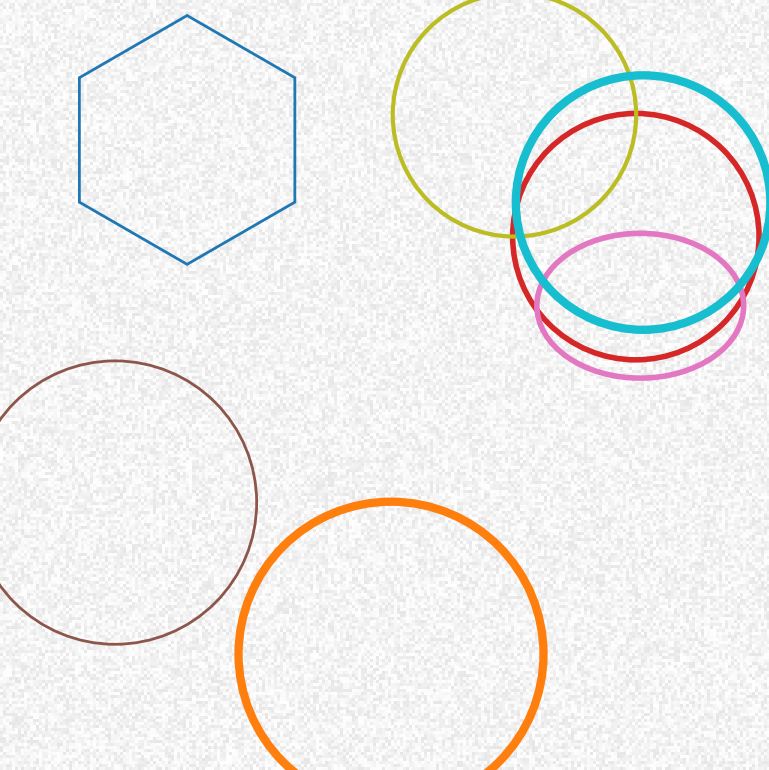[{"shape": "hexagon", "thickness": 1, "radius": 0.81, "center": [0.243, 0.818]}, {"shape": "circle", "thickness": 3, "radius": 0.99, "center": [0.508, 0.15]}, {"shape": "circle", "thickness": 2, "radius": 0.8, "center": [0.826, 0.693]}, {"shape": "circle", "thickness": 1, "radius": 0.92, "center": [0.149, 0.347]}, {"shape": "oval", "thickness": 2, "radius": 0.67, "center": [0.832, 0.603]}, {"shape": "circle", "thickness": 1.5, "radius": 0.79, "center": [0.668, 0.851]}, {"shape": "circle", "thickness": 3, "radius": 0.83, "center": [0.835, 0.737]}]